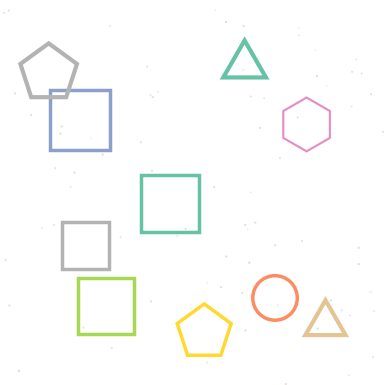[{"shape": "square", "thickness": 2.5, "radius": 0.37, "center": [0.442, 0.472]}, {"shape": "triangle", "thickness": 3, "radius": 0.32, "center": [0.635, 0.831]}, {"shape": "circle", "thickness": 2.5, "radius": 0.29, "center": [0.714, 0.226]}, {"shape": "square", "thickness": 2.5, "radius": 0.39, "center": [0.207, 0.689]}, {"shape": "hexagon", "thickness": 1.5, "radius": 0.35, "center": [0.796, 0.677]}, {"shape": "square", "thickness": 2.5, "radius": 0.37, "center": [0.275, 0.205]}, {"shape": "pentagon", "thickness": 2.5, "radius": 0.37, "center": [0.53, 0.137]}, {"shape": "triangle", "thickness": 3, "radius": 0.3, "center": [0.845, 0.16]}, {"shape": "square", "thickness": 2.5, "radius": 0.3, "center": [0.222, 0.363]}, {"shape": "pentagon", "thickness": 3, "radius": 0.39, "center": [0.126, 0.81]}]